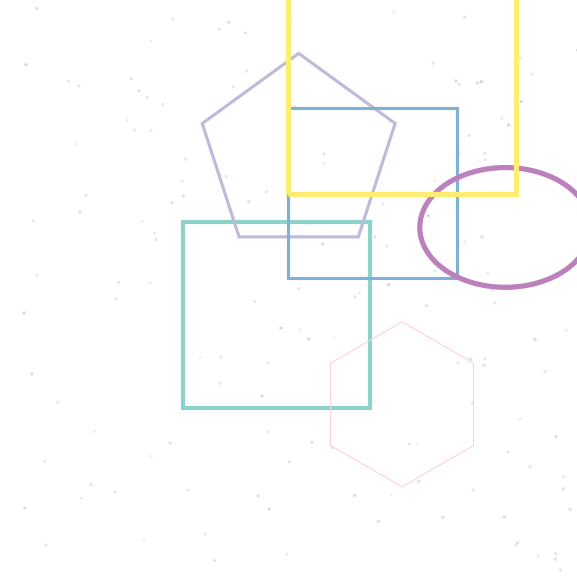[{"shape": "square", "thickness": 2, "radius": 0.81, "center": [0.479, 0.454]}, {"shape": "pentagon", "thickness": 1.5, "radius": 0.88, "center": [0.517, 0.731]}, {"shape": "square", "thickness": 1.5, "radius": 0.73, "center": [0.645, 0.665]}, {"shape": "hexagon", "thickness": 0.5, "radius": 0.71, "center": [0.696, 0.299]}, {"shape": "oval", "thickness": 2.5, "radius": 0.74, "center": [0.875, 0.605]}, {"shape": "square", "thickness": 2.5, "radius": 0.99, "center": [0.696, 0.861]}]